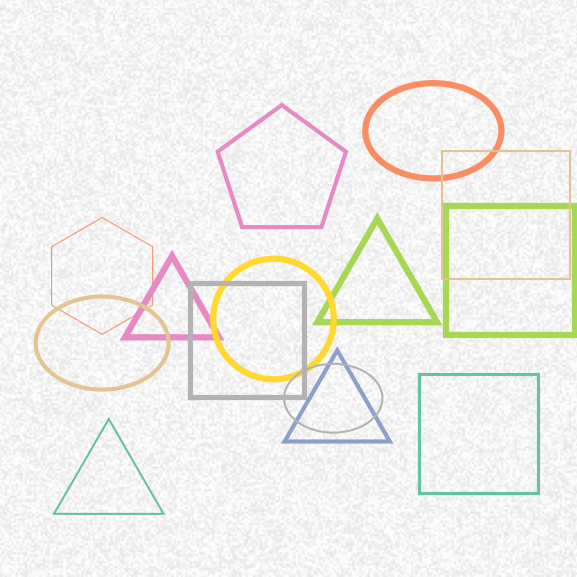[{"shape": "triangle", "thickness": 1, "radius": 0.55, "center": [0.188, 0.164]}, {"shape": "square", "thickness": 1.5, "radius": 0.51, "center": [0.828, 0.248]}, {"shape": "oval", "thickness": 3, "radius": 0.59, "center": [0.75, 0.773]}, {"shape": "hexagon", "thickness": 0.5, "radius": 0.51, "center": [0.177, 0.521]}, {"shape": "triangle", "thickness": 2, "radius": 0.53, "center": [0.584, 0.287]}, {"shape": "pentagon", "thickness": 2, "radius": 0.58, "center": [0.488, 0.7]}, {"shape": "triangle", "thickness": 3, "radius": 0.47, "center": [0.298, 0.462]}, {"shape": "triangle", "thickness": 3, "radius": 0.6, "center": [0.653, 0.501]}, {"shape": "square", "thickness": 3, "radius": 0.56, "center": [0.884, 0.531]}, {"shape": "circle", "thickness": 3, "radius": 0.52, "center": [0.474, 0.447]}, {"shape": "square", "thickness": 1, "radius": 0.56, "center": [0.876, 0.627]}, {"shape": "oval", "thickness": 2, "radius": 0.58, "center": [0.177, 0.405]}, {"shape": "oval", "thickness": 1, "radius": 0.43, "center": [0.577, 0.31]}, {"shape": "square", "thickness": 2.5, "radius": 0.49, "center": [0.427, 0.411]}]